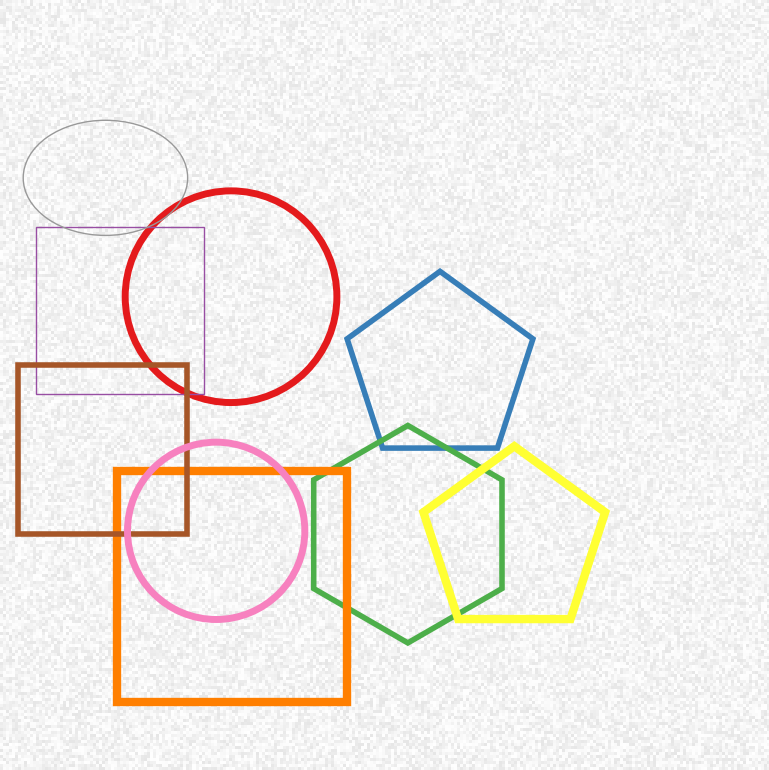[{"shape": "circle", "thickness": 2.5, "radius": 0.69, "center": [0.3, 0.615]}, {"shape": "pentagon", "thickness": 2, "radius": 0.63, "center": [0.571, 0.521]}, {"shape": "hexagon", "thickness": 2, "radius": 0.71, "center": [0.53, 0.306]}, {"shape": "square", "thickness": 0.5, "radius": 0.54, "center": [0.156, 0.597]}, {"shape": "square", "thickness": 3, "radius": 0.75, "center": [0.301, 0.238]}, {"shape": "pentagon", "thickness": 3, "radius": 0.62, "center": [0.668, 0.296]}, {"shape": "square", "thickness": 2, "radius": 0.55, "center": [0.133, 0.417]}, {"shape": "circle", "thickness": 2.5, "radius": 0.58, "center": [0.281, 0.311]}, {"shape": "oval", "thickness": 0.5, "radius": 0.53, "center": [0.137, 0.769]}]